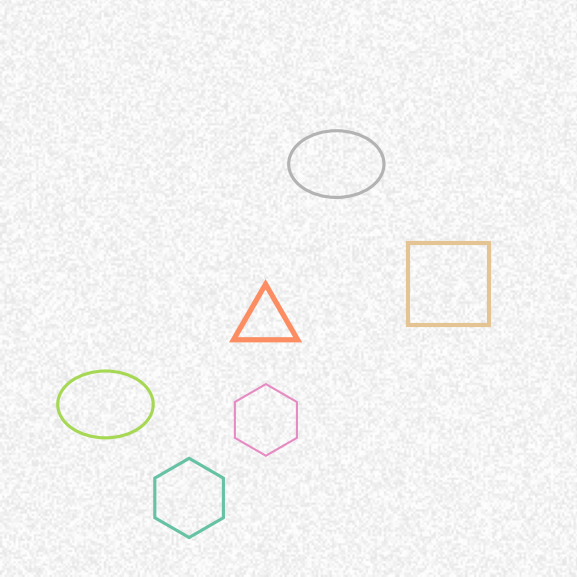[{"shape": "hexagon", "thickness": 1.5, "radius": 0.34, "center": [0.327, 0.137]}, {"shape": "triangle", "thickness": 2.5, "radius": 0.32, "center": [0.46, 0.443]}, {"shape": "hexagon", "thickness": 1, "radius": 0.31, "center": [0.46, 0.272]}, {"shape": "oval", "thickness": 1.5, "radius": 0.41, "center": [0.183, 0.299]}, {"shape": "square", "thickness": 2, "radius": 0.35, "center": [0.777, 0.507]}, {"shape": "oval", "thickness": 1.5, "radius": 0.41, "center": [0.582, 0.715]}]